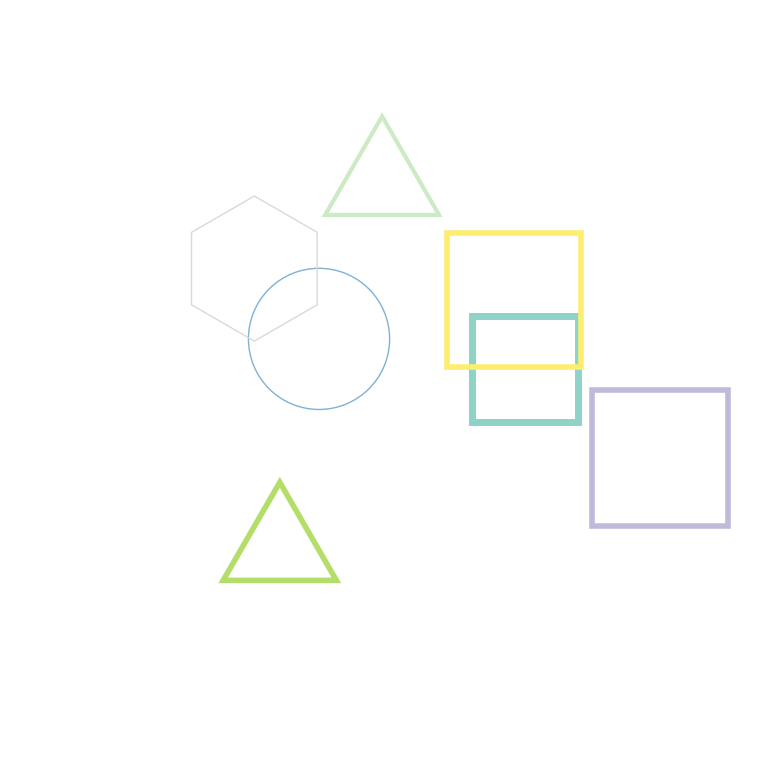[{"shape": "square", "thickness": 2.5, "radius": 0.34, "center": [0.682, 0.521]}, {"shape": "square", "thickness": 2, "radius": 0.44, "center": [0.857, 0.405]}, {"shape": "circle", "thickness": 0.5, "radius": 0.46, "center": [0.414, 0.56]}, {"shape": "triangle", "thickness": 2, "radius": 0.42, "center": [0.363, 0.289]}, {"shape": "hexagon", "thickness": 0.5, "radius": 0.47, "center": [0.33, 0.651]}, {"shape": "triangle", "thickness": 1.5, "radius": 0.43, "center": [0.496, 0.764]}, {"shape": "square", "thickness": 2, "radius": 0.44, "center": [0.668, 0.61]}]